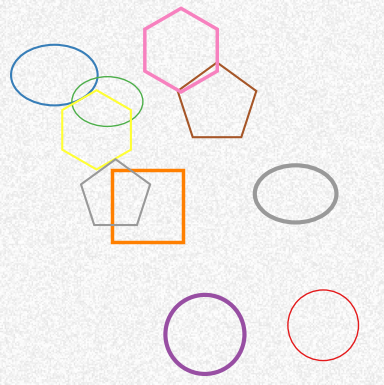[{"shape": "circle", "thickness": 1, "radius": 0.46, "center": [0.839, 0.155]}, {"shape": "oval", "thickness": 1.5, "radius": 0.56, "center": [0.141, 0.805]}, {"shape": "oval", "thickness": 1, "radius": 0.46, "center": [0.279, 0.736]}, {"shape": "circle", "thickness": 3, "radius": 0.51, "center": [0.532, 0.131]}, {"shape": "square", "thickness": 2.5, "radius": 0.47, "center": [0.383, 0.464]}, {"shape": "hexagon", "thickness": 1.5, "radius": 0.51, "center": [0.251, 0.663]}, {"shape": "pentagon", "thickness": 1.5, "radius": 0.54, "center": [0.564, 0.73]}, {"shape": "hexagon", "thickness": 2.5, "radius": 0.54, "center": [0.47, 0.87]}, {"shape": "oval", "thickness": 3, "radius": 0.53, "center": [0.768, 0.496]}, {"shape": "pentagon", "thickness": 1.5, "radius": 0.47, "center": [0.3, 0.492]}]